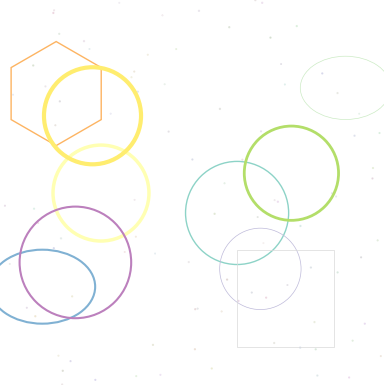[{"shape": "circle", "thickness": 1, "radius": 0.67, "center": [0.616, 0.447]}, {"shape": "circle", "thickness": 2.5, "radius": 0.62, "center": [0.262, 0.499]}, {"shape": "circle", "thickness": 0.5, "radius": 0.53, "center": [0.676, 0.302]}, {"shape": "oval", "thickness": 1.5, "radius": 0.69, "center": [0.11, 0.255]}, {"shape": "hexagon", "thickness": 1, "radius": 0.68, "center": [0.146, 0.757]}, {"shape": "circle", "thickness": 2, "radius": 0.61, "center": [0.757, 0.55]}, {"shape": "square", "thickness": 0.5, "radius": 0.63, "center": [0.741, 0.225]}, {"shape": "circle", "thickness": 1.5, "radius": 0.72, "center": [0.196, 0.318]}, {"shape": "oval", "thickness": 0.5, "radius": 0.59, "center": [0.897, 0.772]}, {"shape": "circle", "thickness": 3, "radius": 0.63, "center": [0.24, 0.699]}]